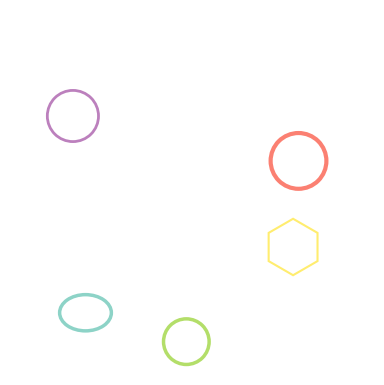[{"shape": "oval", "thickness": 2.5, "radius": 0.34, "center": [0.222, 0.188]}, {"shape": "circle", "thickness": 3, "radius": 0.36, "center": [0.775, 0.582]}, {"shape": "circle", "thickness": 2.5, "radius": 0.3, "center": [0.484, 0.113]}, {"shape": "circle", "thickness": 2, "radius": 0.33, "center": [0.189, 0.699]}, {"shape": "hexagon", "thickness": 1.5, "radius": 0.37, "center": [0.761, 0.358]}]